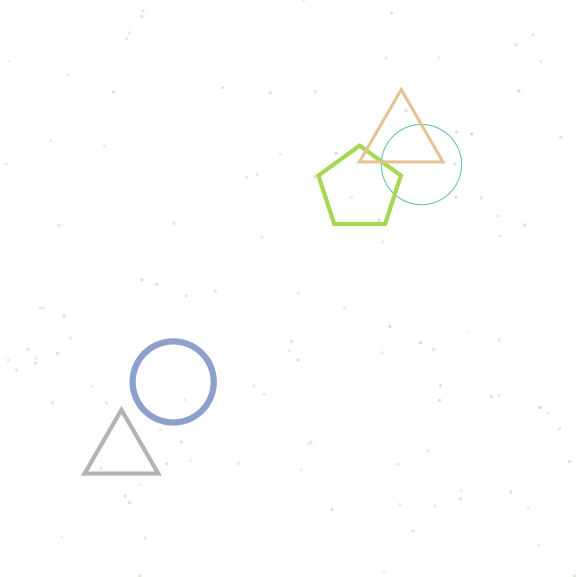[{"shape": "circle", "thickness": 0.5, "radius": 0.35, "center": [0.73, 0.714]}, {"shape": "circle", "thickness": 3, "radius": 0.35, "center": [0.3, 0.338]}, {"shape": "pentagon", "thickness": 2, "radius": 0.38, "center": [0.623, 0.672]}, {"shape": "triangle", "thickness": 1.5, "radius": 0.42, "center": [0.695, 0.761]}, {"shape": "triangle", "thickness": 2, "radius": 0.37, "center": [0.21, 0.216]}]